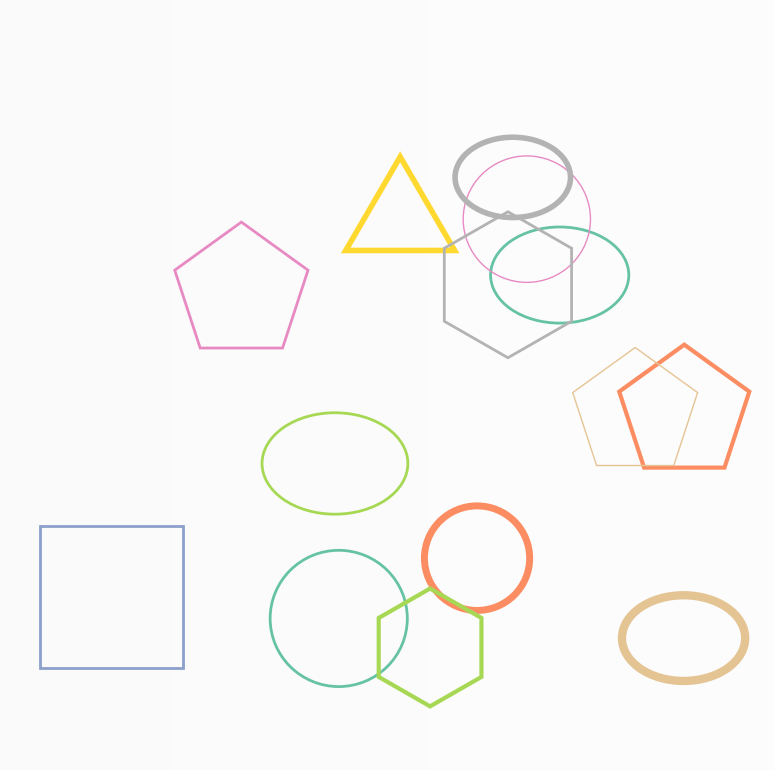[{"shape": "circle", "thickness": 1, "radius": 0.44, "center": [0.437, 0.197]}, {"shape": "oval", "thickness": 1, "radius": 0.45, "center": [0.722, 0.643]}, {"shape": "pentagon", "thickness": 1.5, "radius": 0.44, "center": [0.883, 0.464]}, {"shape": "circle", "thickness": 2.5, "radius": 0.34, "center": [0.616, 0.275]}, {"shape": "square", "thickness": 1, "radius": 0.46, "center": [0.143, 0.225]}, {"shape": "pentagon", "thickness": 1, "radius": 0.45, "center": [0.311, 0.621]}, {"shape": "circle", "thickness": 0.5, "radius": 0.41, "center": [0.68, 0.715]}, {"shape": "hexagon", "thickness": 1.5, "radius": 0.38, "center": [0.555, 0.159]}, {"shape": "oval", "thickness": 1, "radius": 0.47, "center": [0.432, 0.398]}, {"shape": "triangle", "thickness": 2, "radius": 0.41, "center": [0.516, 0.715]}, {"shape": "pentagon", "thickness": 0.5, "radius": 0.42, "center": [0.82, 0.464]}, {"shape": "oval", "thickness": 3, "radius": 0.4, "center": [0.882, 0.171]}, {"shape": "hexagon", "thickness": 1, "radius": 0.47, "center": [0.655, 0.63]}, {"shape": "oval", "thickness": 2, "radius": 0.37, "center": [0.662, 0.77]}]